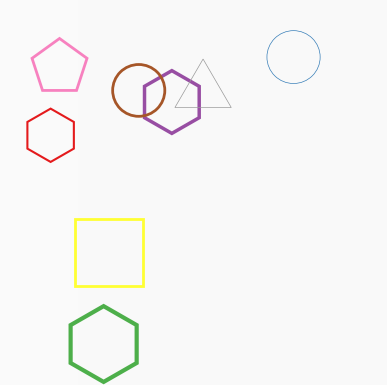[{"shape": "hexagon", "thickness": 1.5, "radius": 0.35, "center": [0.131, 0.649]}, {"shape": "circle", "thickness": 0.5, "radius": 0.34, "center": [0.758, 0.852]}, {"shape": "hexagon", "thickness": 3, "radius": 0.49, "center": [0.267, 0.106]}, {"shape": "hexagon", "thickness": 2.5, "radius": 0.41, "center": [0.444, 0.735]}, {"shape": "square", "thickness": 2, "radius": 0.44, "center": [0.281, 0.345]}, {"shape": "circle", "thickness": 2, "radius": 0.34, "center": [0.358, 0.765]}, {"shape": "pentagon", "thickness": 2, "radius": 0.37, "center": [0.154, 0.825]}, {"shape": "triangle", "thickness": 0.5, "radius": 0.42, "center": [0.524, 0.763]}]